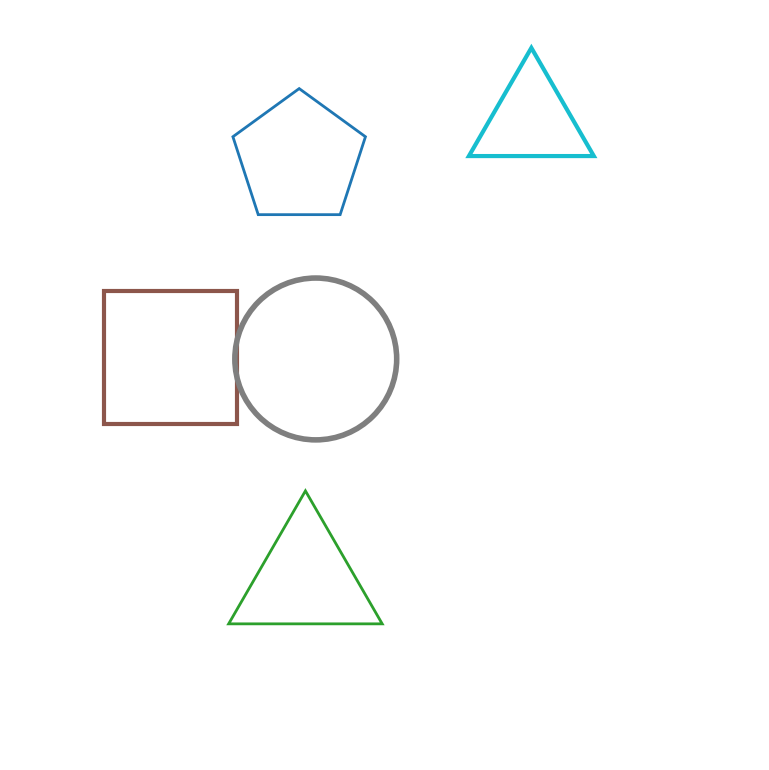[{"shape": "pentagon", "thickness": 1, "radius": 0.45, "center": [0.389, 0.794]}, {"shape": "triangle", "thickness": 1, "radius": 0.58, "center": [0.397, 0.247]}, {"shape": "square", "thickness": 1.5, "radius": 0.43, "center": [0.222, 0.535]}, {"shape": "circle", "thickness": 2, "radius": 0.53, "center": [0.41, 0.534]}, {"shape": "triangle", "thickness": 1.5, "radius": 0.47, "center": [0.69, 0.844]}]